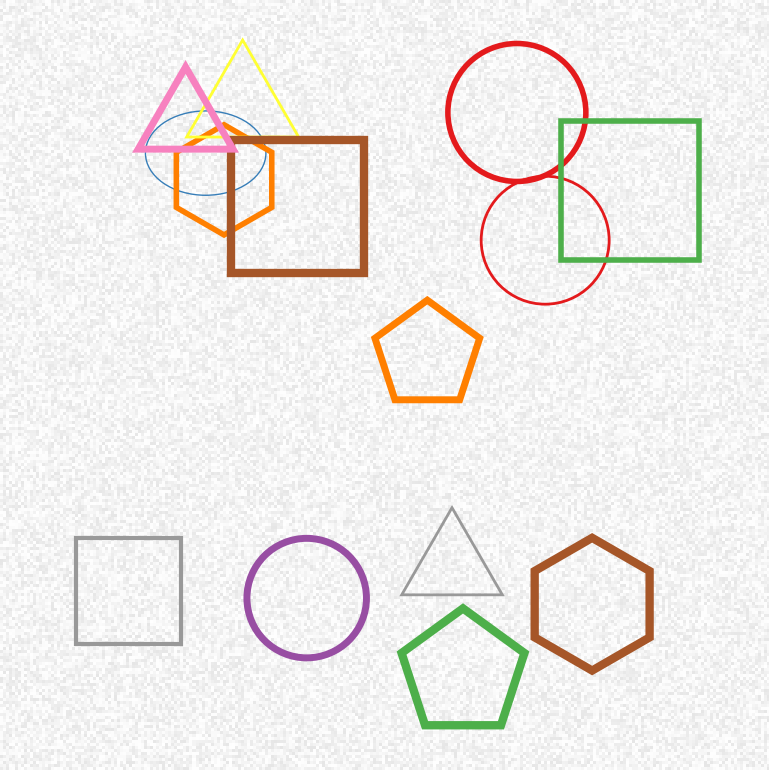[{"shape": "circle", "thickness": 1, "radius": 0.42, "center": [0.708, 0.688]}, {"shape": "circle", "thickness": 2, "radius": 0.45, "center": [0.671, 0.854]}, {"shape": "oval", "thickness": 0.5, "radius": 0.39, "center": [0.267, 0.801]}, {"shape": "pentagon", "thickness": 3, "radius": 0.42, "center": [0.601, 0.126]}, {"shape": "square", "thickness": 2, "radius": 0.45, "center": [0.818, 0.752]}, {"shape": "circle", "thickness": 2.5, "radius": 0.39, "center": [0.398, 0.223]}, {"shape": "pentagon", "thickness": 2.5, "radius": 0.36, "center": [0.555, 0.539]}, {"shape": "hexagon", "thickness": 2, "radius": 0.36, "center": [0.291, 0.766]}, {"shape": "triangle", "thickness": 1, "radius": 0.42, "center": [0.315, 0.864]}, {"shape": "square", "thickness": 3, "radius": 0.43, "center": [0.386, 0.732]}, {"shape": "hexagon", "thickness": 3, "radius": 0.43, "center": [0.769, 0.215]}, {"shape": "triangle", "thickness": 2.5, "radius": 0.36, "center": [0.241, 0.842]}, {"shape": "square", "thickness": 1.5, "radius": 0.34, "center": [0.167, 0.233]}, {"shape": "triangle", "thickness": 1, "radius": 0.38, "center": [0.587, 0.265]}]